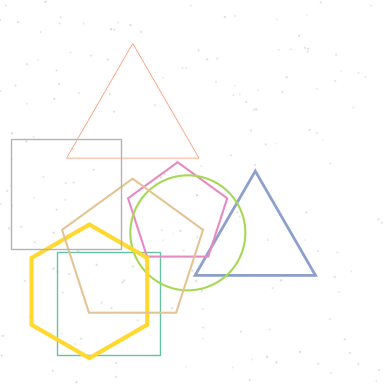[{"shape": "square", "thickness": 1, "radius": 0.67, "center": [0.281, 0.211]}, {"shape": "triangle", "thickness": 0.5, "radius": 0.99, "center": [0.345, 0.689]}, {"shape": "triangle", "thickness": 2, "radius": 0.9, "center": [0.663, 0.375]}, {"shape": "pentagon", "thickness": 1.5, "radius": 0.68, "center": [0.461, 0.443]}, {"shape": "circle", "thickness": 1.5, "radius": 0.75, "center": [0.488, 0.395]}, {"shape": "hexagon", "thickness": 3, "radius": 0.87, "center": [0.232, 0.243]}, {"shape": "pentagon", "thickness": 1.5, "radius": 0.96, "center": [0.344, 0.343]}, {"shape": "square", "thickness": 1, "radius": 0.71, "center": [0.172, 0.497]}]